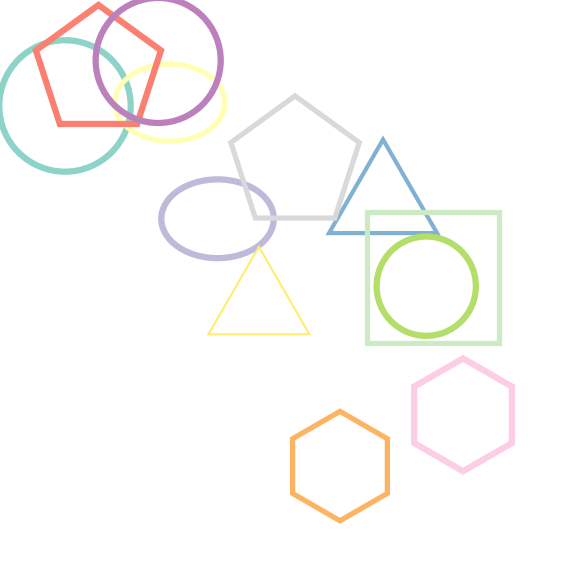[{"shape": "circle", "thickness": 3, "radius": 0.57, "center": [0.113, 0.816]}, {"shape": "oval", "thickness": 2.5, "radius": 0.48, "center": [0.294, 0.821]}, {"shape": "oval", "thickness": 3, "radius": 0.49, "center": [0.377, 0.62]}, {"shape": "pentagon", "thickness": 3, "radius": 0.57, "center": [0.17, 0.877]}, {"shape": "triangle", "thickness": 2, "radius": 0.54, "center": [0.663, 0.65]}, {"shape": "hexagon", "thickness": 2.5, "radius": 0.47, "center": [0.589, 0.192]}, {"shape": "circle", "thickness": 3, "radius": 0.43, "center": [0.738, 0.504]}, {"shape": "hexagon", "thickness": 3, "radius": 0.49, "center": [0.802, 0.281]}, {"shape": "pentagon", "thickness": 2.5, "radius": 0.58, "center": [0.511, 0.716]}, {"shape": "circle", "thickness": 3, "radius": 0.54, "center": [0.274, 0.894]}, {"shape": "square", "thickness": 2.5, "radius": 0.57, "center": [0.75, 0.518]}, {"shape": "triangle", "thickness": 1, "radius": 0.5, "center": [0.448, 0.471]}]